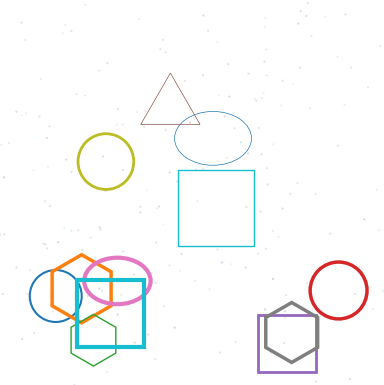[{"shape": "oval", "thickness": 0.5, "radius": 0.5, "center": [0.553, 0.641]}, {"shape": "circle", "thickness": 1.5, "radius": 0.34, "center": [0.145, 0.231]}, {"shape": "hexagon", "thickness": 2.5, "radius": 0.44, "center": [0.212, 0.25]}, {"shape": "hexagon", "thickness": 1, "radius": 0.34, "center": [0.243, 0.116]}, {"shape": "circle", "thickness": 2.5, "radius": 0.37, "center": [0.879, 0.245]}, {"shape": "square", "thickness": 2, "radius": 0.37, "center": [0.745, 0.109]}, {"shape": "triangle", "thickness": 0.5, "radius": 0.44, "center": [0.443, 0.721]}, {"shape": "oval", "thickness": 3, "radius": 0.43, "center": [0.305, 0.27]}, {"shape": "hexagon", "thickness": 2.5, "radius": 0.39, "center": [0.758, 0.136]}, {"shape": "circle", "thickness": 2, "radius": 0.36, "center": [0.275, 0.58]}, {"shape": "square", "thickness": 3, "radius": 0.43, "center": [0.287, 0.186]}, {"shape": "square", "thickness": 1, "radius": 0.49, "center": [0.562, 0.459]}]